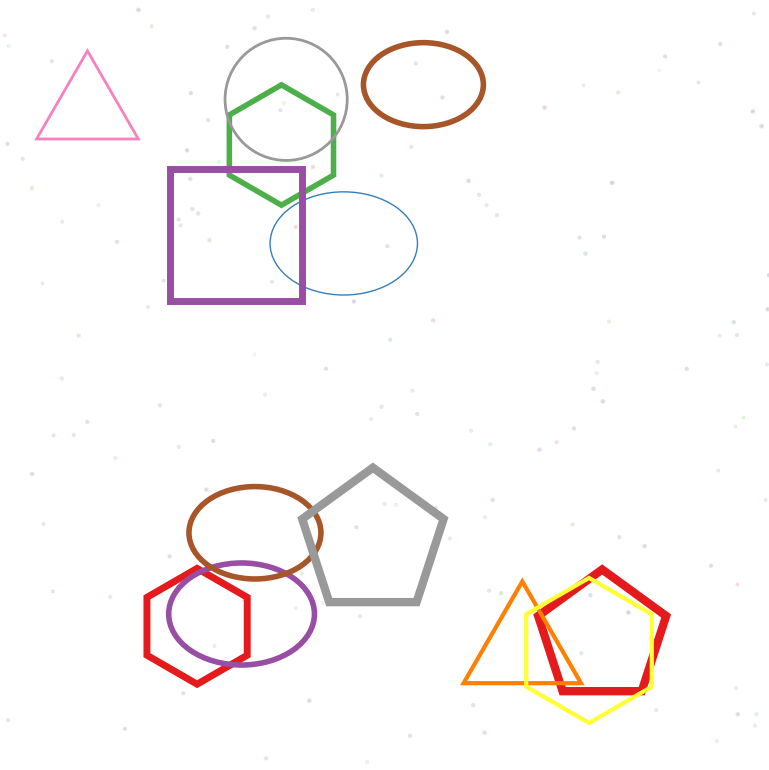[{"shape": "pentagon", "thickness": 3, "radius": 0.44, "center": [0.782, 0.173]}, {"shape": "hexagon", "thickness": 2.5, "radius": 0.38, "center": [0.256, 0.187]}, {"shape": "oval", "thickness": 0.5, "radius": 0.48, "center": [0.446, 0.684]}, {"shape": "hexagon", "thickness": 2, "radius": 0.39, "center": [0.366, 0.812]}, {"shape": "square", "thickness": 2.5, "radius": 0.43, "center": [0.307, 0.695]}, {"shape": "oval", "thickness": 2, "radius": 0.47, "center": [0.314, 0.203]}, {"shape": "triangle", "thickness": 1.5, "radius": 0.44, "center": [0.678, 0.157]}, {"shape": "hexagon", "thickness": 1.5, "radius": 0.47, "center": [0.765, 0.155]}, {"shape": "oval", "thickness": 2, "radius": 0.43, "center": [0.331, 0.308]}, {"shape": "oval", "thickness": 2, "radius": 0.39, "center": [0.55, 0.89]}, {"shape": "triangle", "thickness": 1, "radius": 0.38, "center": [0.114, 0.858]}, {"shape": "pentagon", "thickness": 3, "radius": 0.48, "center": [0.484, 0.296]}, {"shape": "circle", "thickness": 1, "radius": 0.4, "center": [0.372, 0.871]}]